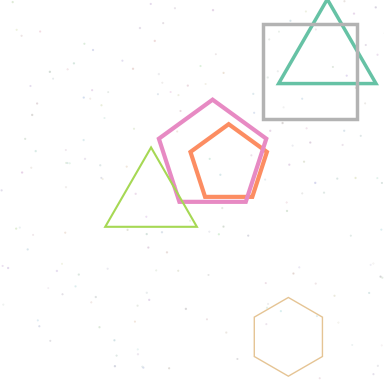[{"shape": "triangle", "thickness": 2.5, "radius": 0.73, "center": [0.85, 0.856]}, {"shape": "pentagon", "thickness": 3, "radius": 0.52, "center": [0.594, 0.573]}, {"shape": "pentagon", "thickness": 3, "radius": 0.73, "center": [0.552, 0.594]}, {"shape": "triangle", "thickness": 1.5, "radius": 0.69, "center": [0.392, 0.48]}, {"shape": "hexagon", "thickness": 1, "radius": 0.51, "center": [0.749, 0.125]}, {"shape": "square", "thickness": 2.5, "radius": 0.61, "center": [0.806, 0.815]}]